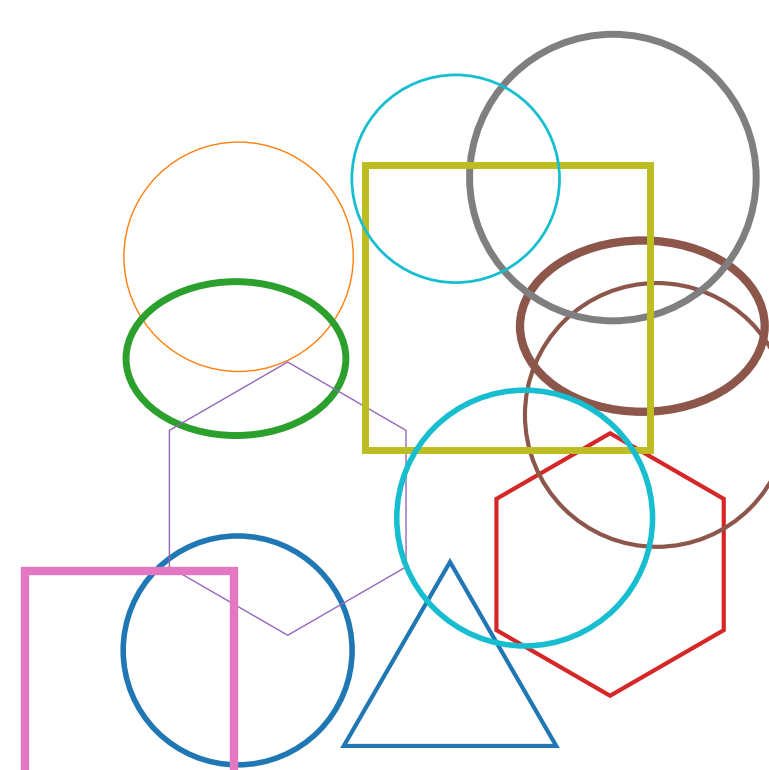[{"shape": "circle", "thickness": 2, "radius": 0.74, "center": [0.309, 0.155]}, {"shape": "triangle", "thickness": 1.5, "radius": 0.8, "center": [0.584, 0.111]}, {"shape": "circle", "thickness": 0.5, "radius": 0.74, "center": [0.31, 0.667]}, {"shape": "oval", "thickness": 2.5, "radius": 0.71, "center": [0.306, 0.534]}, {"shape": "hexagon", "thickness": 1.5, "radius": 0.85, "center": [0.792, 0.267]}, {"shape": "hexagon", "thickness": 0.5, "radius": 0.89, "center": [0.374, 0.352]}, {"shape": "circle", "thickness": 1.5, "radius": 0.86, "center": [0.853, 0.461]}, {"shape": "oval", "thickness": 3, "radius": 0.79, "center": [0.834, 0.576]}, {"shape": "square", "thickness": 3, "radius": 0.68, "center": [0.168, 0.123]}, {"shape": "circle", "thickness": 2.5, "radius": 0.93, "center": [0.796, 0.769]}, {"shape": "square", "thickness": 2.5, "radius": 0.92, "center": [0.659, 0.6]}, {"shape": "circle", "thickness": 1, "radius": 0.67, "center": [0.592, 0.768]}, {"shape": "circle", "thickness": 2, "radius": 0.83, "center": [0.681, 0.327]}]